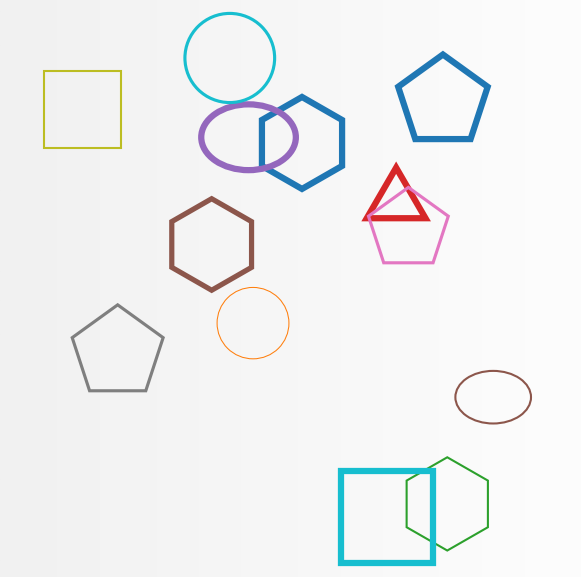[{"shape": "pentagon", "thickness": 3, "radius": 0.4, "center": [0.762, 0.824]}, {"shape": "hexagon", "thickness": 3, "radius": 0.4, "center": [0.52, 0.752]}, {"shape": "circle", "thickness": 0.5, "radius": 0.31, "center": [0.435, 0.44]}, {"shape": "hexagon", "thickness": 1, "radius": 0.4, "center": [0.769, 0.127]}, {"shape": "triangle", "thickness": 3, "radius": 0.29, "center": [0.682, 0.65]}, {"shape": "oval", "thickness": 3, "radius": 0.41, "center": [0.428, 0.761]}, {"shape": "hexagon", "thickness": 2.5, "radius": 0.4, "center": [0.364, 0.576]}, {"shape": "oval", "thickness": 1, "radius": 0.33, "center": [0.849, 0.311]}, {"shape": "pentagon", "thickness": 1.5, "radius": 0.36, "center": [0.703, 0.602]}, {"shape": "pentagon", "thickness": 1.5, "radius": 0.41, "center": [0.202, 0.389]}, {"shape": "square", "thickness": 1, "radius": 0.33, "center": [0.142, 0.809]}, {"shape": "square", "thickness": 3, "radius": 0.4, "center": [0.665, 0.104]}, {"shape": "circle", "thickness": 1.5, "radius": 0.39, "center": [0.395, 0.899]}]